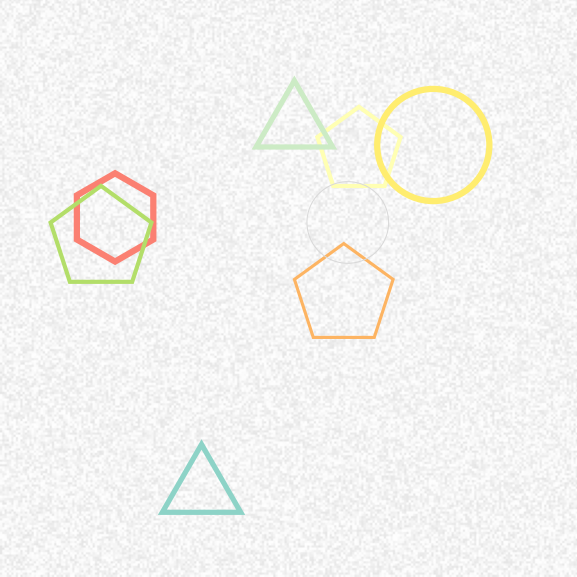[{"shape": "triangle", "thickness": 2.5, "radius": 0.39, "center": [0.349, 0.151]}, {"shape": "pentagon", "thickness": 2, "radius": 0.38, "center": [0.622, 0.738]}, {"shape": "hexagon", "thickness": 3, "radius": 0.38, "center": [0.199, 0.623]}, {"shape": "pentagon", "thickness": 1.5, "radius": 0.45, "center": [0.595, 0.488]}, {"shape": "pentagon", "thickness": 2, "radius": 0.46, "center": [0.175, 0.585]}, {"shape": "circle", "thickness": 0.5, "radius": 0.35, "center": [0.602, 0.614]}, {"shape": "triangle", "thickness": 2.5, "radius": 0.38, "center": [0.51, 0.783]}, {"shape": "circle", "thickness": 3, "radius": 0.49, "center": [0.75, 0.748]}]